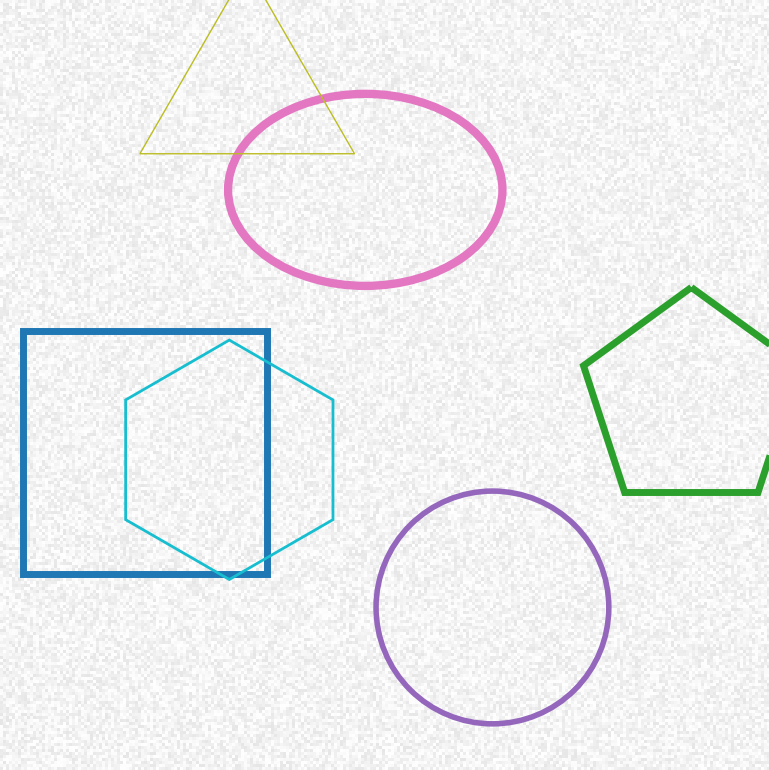[{"shape": "square", "thickness": 2.5, "radius": 0.79, "center": [0.188, 0.412]}, {"shape": "pentagon", "thickness": 2.5, "radius": 0.74, "center": [0.898, 0.48]}, {"shape": "circle", "thickness": 2, "radius": 0.76, "center": [0.64, 0.211]}, {"shape": "oval", "thickness": 3, "radius": 0.89, "center": [0.474, 0.753]}, {"shape": "triangle", "thickness": 0.5, "radius": 0.8, "center": [0.321, 0.881]}, {"shape": "hexagon", "thickness": 1, "radius": 0.78, "center": [0.298, 0.403]}]